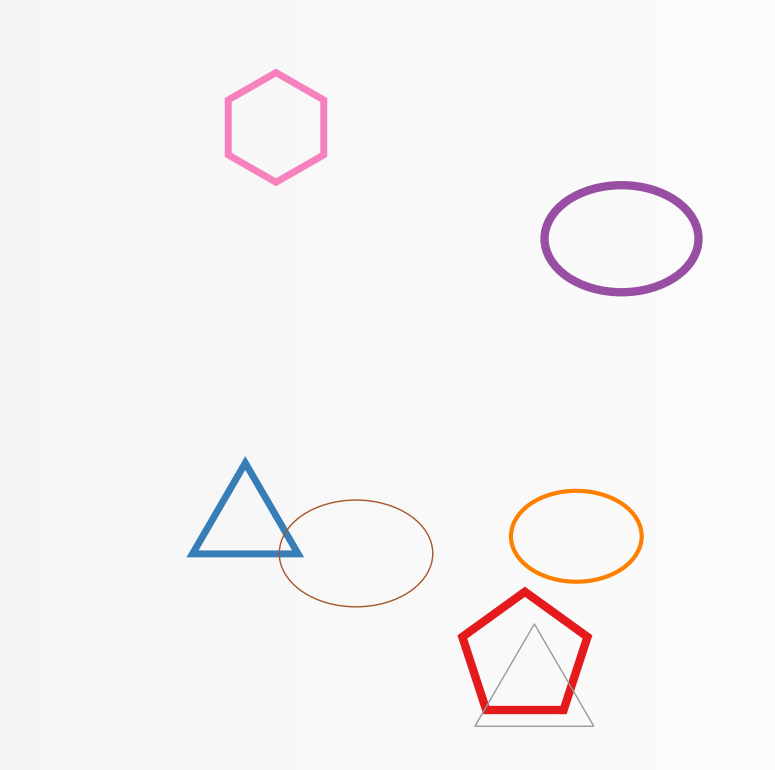[{"shape": "pentagon", "thickness": 3, "radius": 0.42, "center": [0.677, 0.147]}, {"shape": "triangle", "thickness": 2.5, "radius": 0.39, "center": [0.317, 0.32]}, {"shape": "oval", "thickness": 3, "radius": 0.5, "center": [0.802, 0.69]}, {"shape": "oval", "thickness": 1.5, "radius": 0.42, "center": [0.744, 0.304]}, {"shape": "oval", "thickness": 0.5, "radius": 0.5, "center": [0.459, 0.281]}, {"shape": "hexagon", "thickness": 2.5, "radius": 0.36, "center": [0.356, 0.835]}, {"shape": "triangle", "thickness": 0.5, "radius": 0.44, "center": [0.689, 0.101]}]